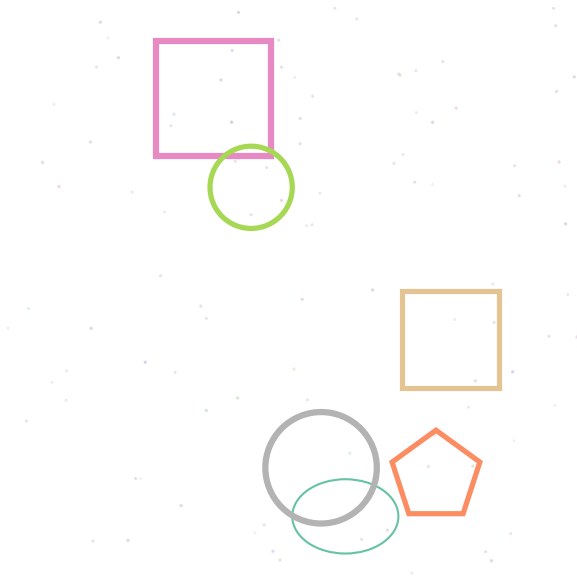[{"shape": "oval", "thickness": 1, "radius": 0.46, "center": [0.598, 0.105]}, {"shape": "pentagon", "thickness": 2.5, "radius": 0.4, "center": [0.755, 0.174]}, {"shape": "square", "thickness": 3, "radius": 0.5, "center": [0.37, 0.829]}, {"shape": "circle", "thickness": 2.5, "radius": 0.36, "center": [0.435, 0.675]}, {"shape": "square", "thickness": 2.5, "radius": 0.42, "center": [0.78, 0.411]}, {"shape": "circle", "thickness": 3, "radius": 0.48, "center": [0.556, 0.189]}]